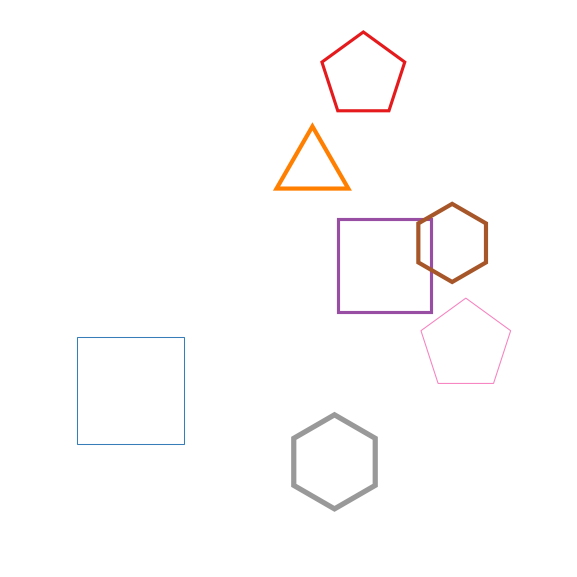[{"shape": "pentagon", "thickness": 1.5, "radius": 0.38, "center": [0.629, 0.868]}, {"shape": "square", "thickness": 0.5, "radius": 0.47, "center": [0.226, 0.323]}, {"shape": "square", "thickness": 1.5, "radius": 0.41, "center": [0.666, 0.539]}, {"shape": "triangle", "thickness": 2, "radius": 0.36, "center": [0.541, 0.709]}, {"shape": "hexagon", "thickness": 2, "radius": 0.34, "center": [0.783, 0.578]}, {"shape": "pentagon", "thickness": 0.5, "radius": 0.41, "center": [0.807, 0.401]}, {"shape": "hexagon", "thickness": 2.5, "radius": 0.41, "center": [0.579, 0.199]}]